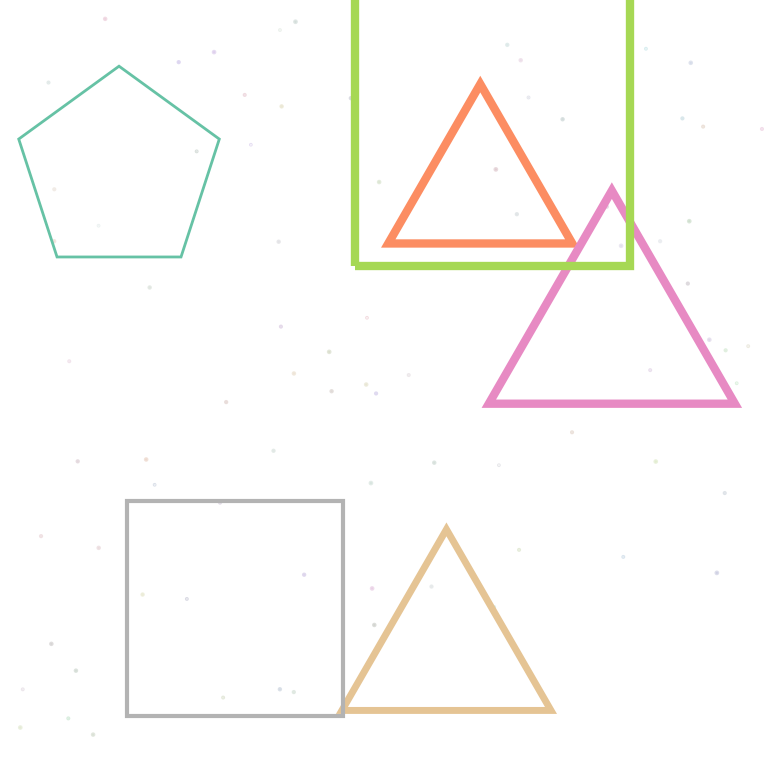[{"shape": "pentagon", "thickness": 1, "radius": 0.68, "center": [0.155, 0.777]}, {"shape": "triangle", "thickness": 3, "radius": 0.69, "center": [0.624, 0.753]}, {"shape": "triangle", "thickness": 3, "radius": 0.92, "center": [0.795, 0.568]}, {"shape": "square", "thickness": 3, "radius": 0.89, "center": [0.64, 0.833]}, {"shape": "triangle", "thickness": 2.5, "radius": 0.78, "center": [0.58, 0.156]}, {"shape": "square", "thickness": 1.5, "radius": 0.7, "center": [0.305, 0.209]}]